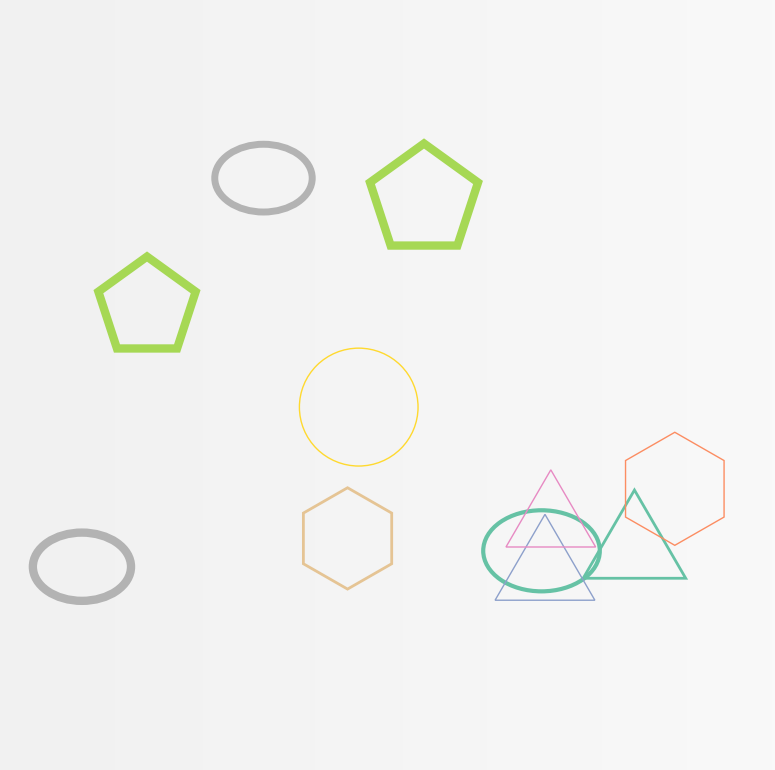[{"shape": "oval", "thickness": 1.5, "radius": 0.38, "center": [0.699, 0.285]}, {"shape": "triangle", "thickness": 1, "radius": 0.38, "center": [0.819, 0.287]}, {"shape": "hexagon", "thickness": 0.5, "radius": 0.37, "center": [0.871, 0.365]}, {"shape": "triangle", "thickness": 0.5, "radius": 0.37, "center": [0.703, 0.258]}, {"shape": "triangle", "thickness": 0.5, "radius": 0.33, "center": [0.711, 0.323]}, {"shape": "pentagon", "thickness": 3, "radius": 0.33, "center": [0.19, 0.601]}, {"shape": "pentagon", "thickness": 3, "radius": 0.37, "center": [0.547, 0.74]}, {"shape": "circle", "thickness": 0.5, "radius": 0.38, "center": [0.463, 0.471]}, {"shape": "hexagon", "thickness": 1, "radius": 0.33, "center": [0.448, 0.301]}, {"shape": "oval", "thickness": 3, "radius": 0.32, "center": [0.106, 0.264]}, {"shape": "oval", "thickness": 2.5, "radius": 0.31, "center": [0.34, 0.769]}]